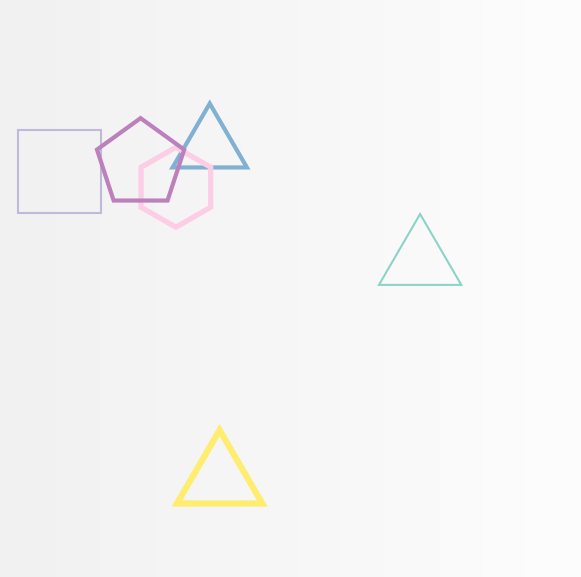[{"shape": "triangle", "thickness": 1, "radius": 0.41, "center": [0.723, 0.547]}, {"shape": "square", "thickness": 1, "radius": 0.36, "center": [0.103, 0.702]}, {"shape": "triangle", "thickness": 2, "radius": 0.37, "center": [0.361, 0.746]}, {"shape": "hexagon", "thickness": 2.5, "radius": 0.35, "center": [0.303, 0.675]}, {"shape": "pentagon", "thickness": 2, "radius": 0.39, "center": [0.242, 0.716]}, {"shape": "triangle", "thickness": 3, "radius": 0.42, "center": [0.378, 0.17]}]